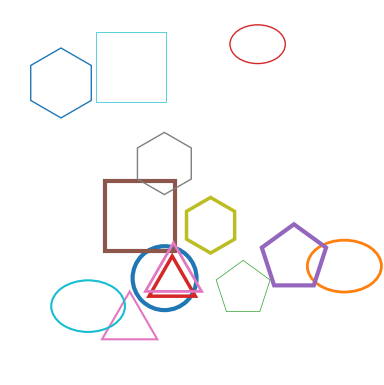[{"shape": "circle", "thickness": 3, "radius": 0.42, "center": [0.427, 0.277]}, {"shape": "hexagon", "thickness": 1, "radius": 0.45, "center": [0.158, 0.785]}, {"shape": "oval", "thickness": 2, "radius": 0.48, "center": [0.894, 0.309]}, {"shape": "pentagon", "thickness": 0.5, "radius": 0.37, "center": [0.632, 0.25]}, {"shape": "triangle", "thickness": 2.5, "radius": 0.35, "center": [0.447, 0.265]}, {"shape": "oval", "thickness": 1, "radius": 0.36, "center": [0.669, 0.885]}, {"shape": "pentagon", "thickness": 3, "radius": 0.44, "center": [0.764, 0.33]}, {"shape": "square", "thickness": 3, "radius": 0.45, "center": [0.363, 0.439]}, {"shape": "triangle", "thickness": 2, "radius": 0.42, "center": [0.451, 0.285]}, {"shape": "triangle", "thickness": 1.5, "radius": 0.41, "center": [0.337, 0.16]}, {"shape": "hexagon", "thickness": 1, "radius": 0.4, "center": [0.427, 0.575]}, {"shape": "hexagon", "thickness": 2.5, "radius": 0.36, "center": [0.547, 0.415]}, {"shape": "square", "thickness": 0.5, "radius": 0.45, "center": [0.34, 0.827]}, {"shape": "oval", "thickness": 1.5, "radius": 0.48, "center": [0.229, 0.205]}]